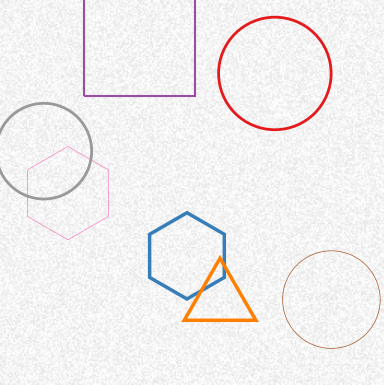[{"shape": "circle", "thickness": 2, "radius": 0.73, "center": [0.714, 0.809]}, {"shape": "hexagon", "thickness": 2.5, "radius": 0.56, "center": [0.486, 0.335]}, {"shape": "square", "thickness": 1.5, "radius": 0.72, "center": [0.362, 0.894]}, {"shape": "triangle", "thickness": 2.5, "radius": 0.54, "center": [0.572, 0.222]}, {"shape": "circle", "thickness": 0.5, "radius": 0.63, "center": [0.861, 0.222]}, {"shape": "hexagon", "thickness": 0.5, "radius": 0.61, "center": [0.176, 0.498]}, {"shape": "circle", "thickness": 2, "radius": 0.62, "center": [0.114, 0.607]}]